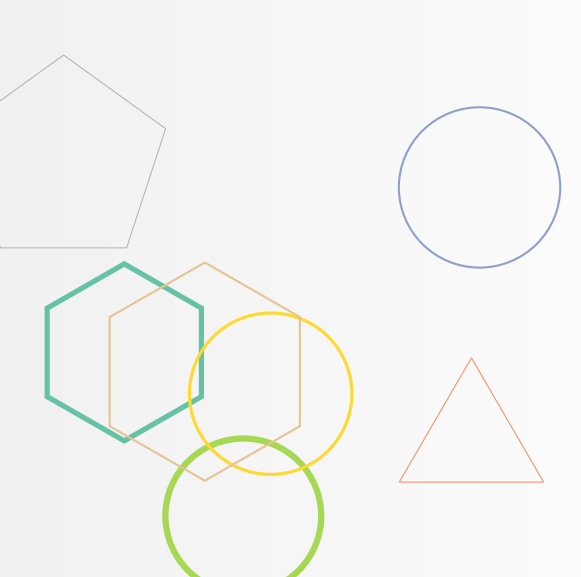[{"shape": "hexagon", "thickness": 2.5, "radius": 0.77, "center": [0.214, 0.389]}, {"shape": "triangle", "thickness": 0.5, "radius": 0.72, "center": [0.811, 0.236]}, {"shape": "circle", "thickness": 1, "radius": 0.69, "center": [0.825, 0.675]}, {"shape": "circle", "thickness": 3, "radius": 0.67, "center": [0.419, 0.106]}, {"shape": "circle", "thickness": 1.5, "radius": 0.7, "center": [0.466, 0.317]}, {"shape": "hexagon", "thickness": 1, "radius": 0.94, "center": [0.352, 0.356]}, {"shape": "pentagon", "thickness": 0.5, "radius": 0.92, "center": [0.109, 0.719]}]